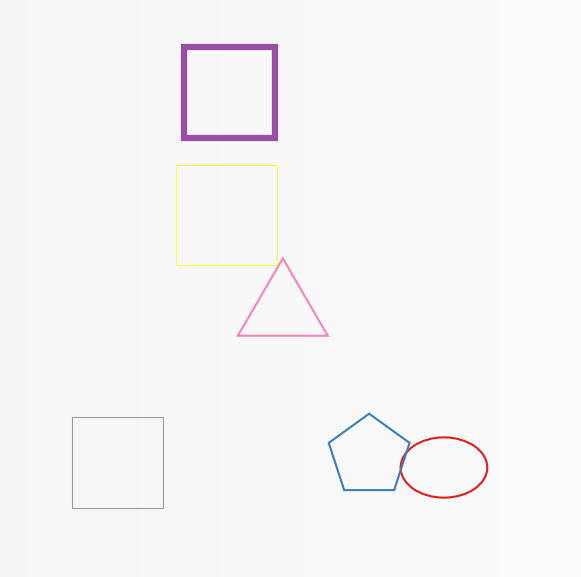[{"shape": "oval", "thickness": 1, "radius": 0.37, "center": [0.764, 0.19]}, {"shape": "pentagon", "thickness": 1, "radius": 0.37, "center": [0.635, 0.21]}, {"shape": "square", "thickness": 3, "radius": 0.39, "center": [0.395, 0.839]}, {"shape": "square", "thickness": 0.5, "radius": 0.43, "center": [0.389, 0.627]}, {"shape": "triangle", "thickness": 1, "radius": 0.45, "center": [0.487, 0.462]}, {"shape": "square", "thickness": 0.5, "radius": 0.39, "center": [0.203, 0.198]}]